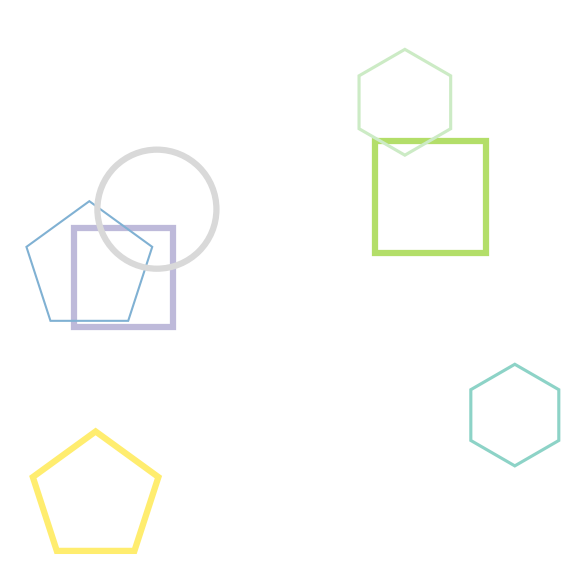[{"shape": "hexagon", "thickness": 1.5, "radius": 0.44, "center": [0.891, 0.28]}, {"shape": "square", "thickness": 3, "radius": 0.43, "center": [0.214, 0.518]}, {"shape": "pentagon", "thickness": 1, "radius": 0.57, "center": [0.155, 0.536]}, {"shape": "square", "thickness": 3, "radius": 0.48, "center": [0.745, 0.658]}, {"shape": "circle", "thickness": 3, "radius": 0.52, "center": [0.272, 0.637]}, {"shape": "hexagon", "thickness": 1.5, "radius": 0.46, "center": [0.701, 0.822]}, {"shape": "pentagon", "thickness": 3, "radius": 0.57, "center": [0.166, 0.138]}]